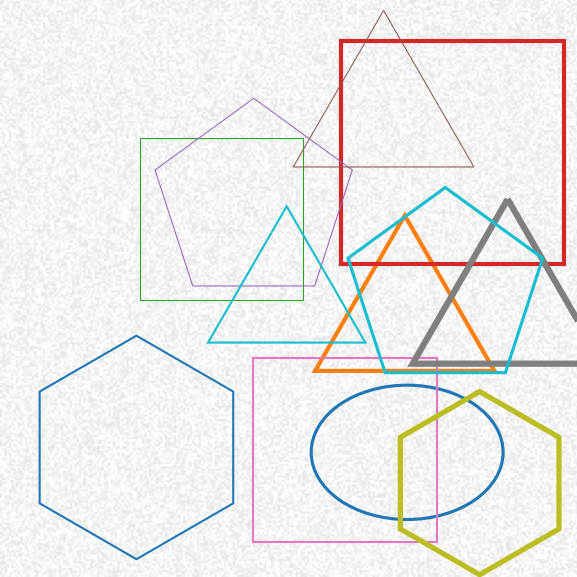[{"shape": "hexagon", "thickness": 1, "radius": 0.97, "center": [0.236, 0.224]}, {"shape": "oval", "thickness": 1.5, "radius": 0.83, "center": [0.705, 0.216]}, {"shape": "triangle", "thickness": 2, "radius": 0.9, "center": [0.701, 0.447]}, {"shape": "square", "thickness": 0.5, "radius": 0.7, "center": [0.383, 0.62]}, {"shape": "square", "thickness": 2, "radius": 0.96, "center": [0.784, 0.735]}, {"shape": "pentagon", "thickness": 0.5, "radius": 0.9, "center": [0.439, 0.649]}, {"shape": "triangle", "thickness": 0.5, "radius": 0.9, "center": [0.664, 0.8]}, {"shape": "square", "thickness": 1, "radius": 0.8, "center": [0.598, 0.22]}, {"shape": "triangle", "thickness": 3, "radius": 0.95, "center": [0.879, 0.464]}, {"shape": "hexagon", "thickness": 2.5, "radius": 0.79, "center": [0.831, 0.163]}, {"shape": "pentagon", "thickness": 1.5, "radius": 0.89, "center": [0.771, 0.497]}, {"shape": "triangle", "thickness": 1, "radius": 0.79, "center": [0.496, 0.485]}]